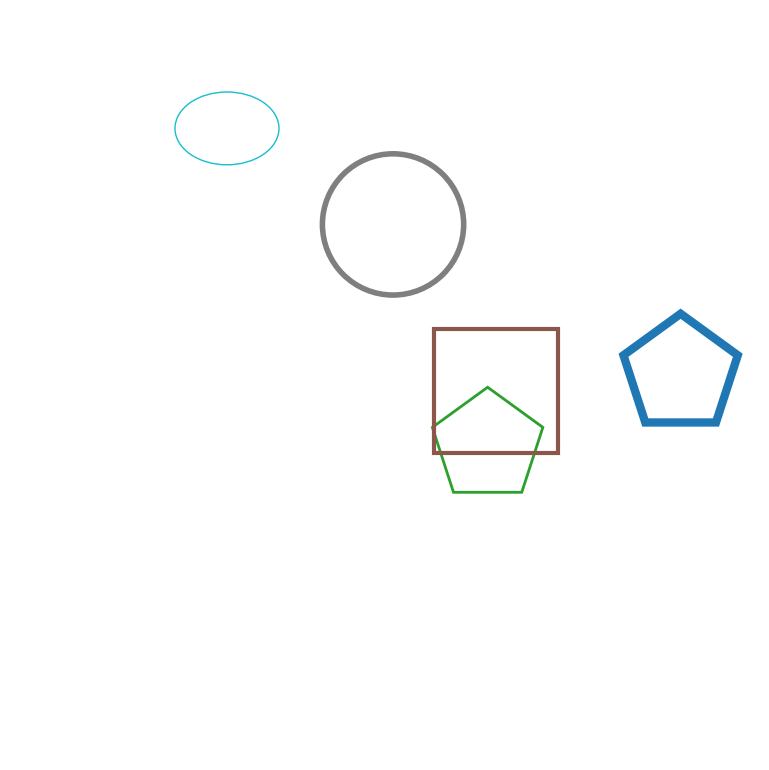[{"shape": "pentagon", "thickness": 3, "radius": 0.39, "center": [0.884, 0.514]}, {"shape": "pentagon", "thickness": 1, "radius": 0.38, "center": [0.633, 0.422]}, {"shape": "square", "thickness": 1.5, "radius": 0.4, "center": [0.644, 0.492]}, {"shape": "circle", "thickness": 2, "radius": 0.46, "center": [0.51, 0.709]}, {"shape": "oval", "thickness": 0.5, "radius": 0.34, "center": [0.295, 0.833]}]